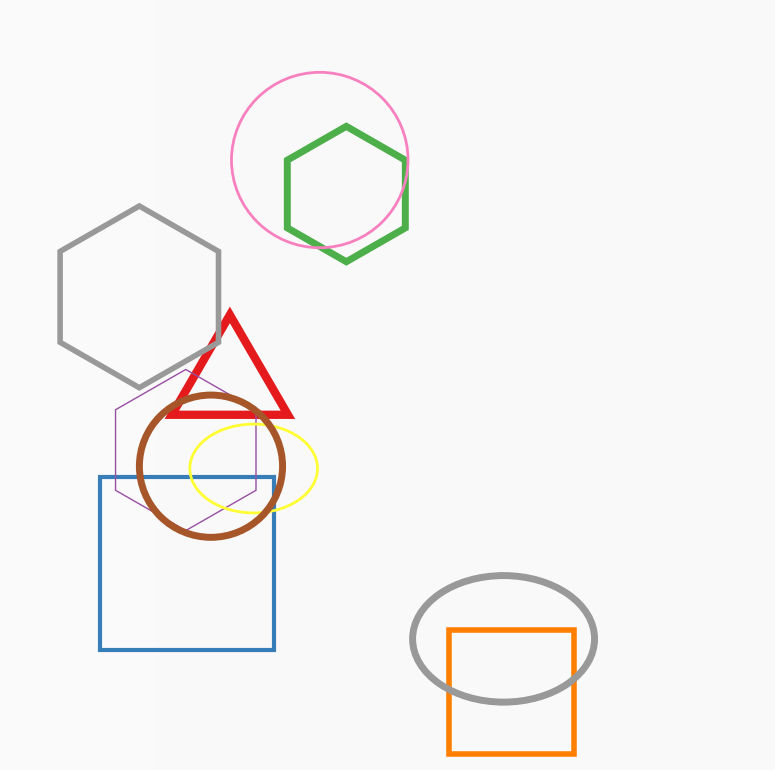[{"shape": "triangle", "thickness": 3, "radius": 0.43, "center": [0.297, 0.505]}, {"shape": "square", "thickness": 1.5, "radius": 0.56, "center": [0.241, 0.268]}, {"shape": "hexagon", "thickness": 2.5, "radius": 0.44, "center": [0.447, 0.748]}, {"shape": "hexagon", "thickness": 0.5, "radius": 0.52, "center": [0.24, 0.416]}, {"shape": "square", "thickness": 2, "radius": 0.4, "center": [0.66, 0.101]}, {"shape": "oval", "thickness": 1, "radius": 0.41, "center": [0.327, 0.392]}, {"shape": "circle", "thickness": 2.5, "radius": 0.46, "center": [0.272, 0.395]}, {"shape": "circle", "thickness": 1, "radius": 0.57, "center": [0.413, 0.792]}, {"shape": "oval", "thickness": 2.5, "radius": 0.59, "center": [0.65, 0.17]}, {"shape": "hexagon", "thickness": 2, "radius": 0.59, "center": [0.18, 0.614]}]